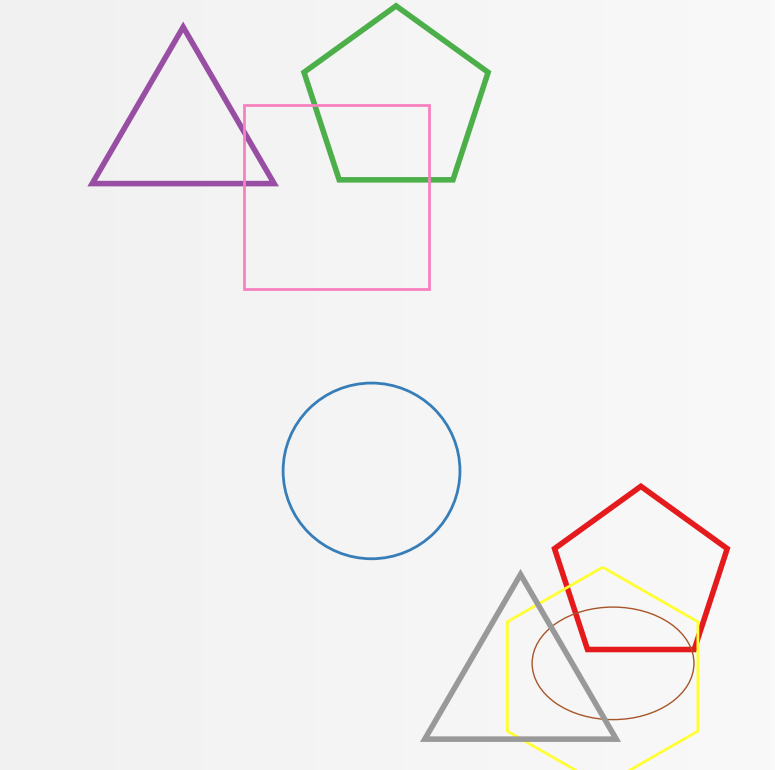[{"shape": "pentagon", "thickness": 2, "radius": 0.59, "center": [0.827, 0.251]}, {"shape": "circle", "thickness": 1, "radius": 0.57, "center": [0.479, 0.388]}, {"shape": "pentagon", "thickness": 2, "radius": 0.62, "center": [0.511, 0.867]}, {"shape": "triangle", "thickness": 2, "radius": 0.68, "center": [0.236, 0.829]}, {"shape": "hexagon", "thickness": 1, "radius": 0.71, "center": [0.778, 0.121]}, {"shape": "oval", "thickness": 0.5, "radius": 0.52, "center": [0.791, 0.139]}, {"shape": "square", "thickness": 1, "radius": 0.6, "center": [0.434, 0.744]}, {"shape": "triangle", "thickness": 2, "radius": 0.71, "center": [0.672, 0.111]}]